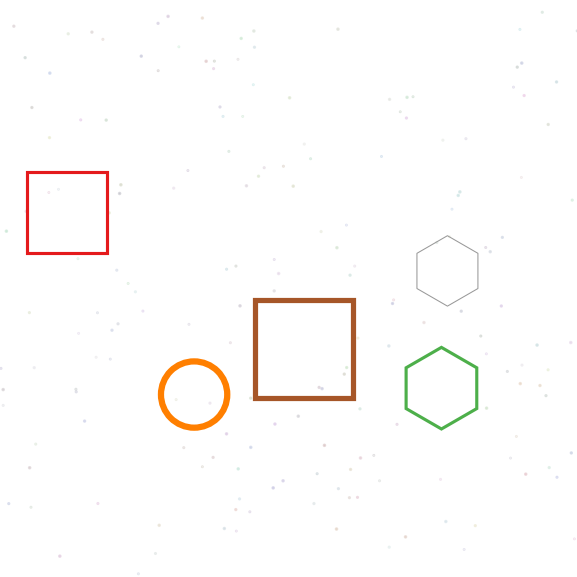[{"shape": "square", "thickness": 1.5, "radius": 0.35, "center": [0.116, 0.631]}, {"shape": "hexagon", "thickness": 1.5, "radius": 0.35, "center": [0.764, 0.327]}, {"shape": "circle", "thickness": 3, "radius": 0.29, "center": [0.336, 0.316]}, {"shape": "square", "thickness": 2.5, "radius": 0.42, "center": [0.526, 0.394]}, {"shape": "hexagon", "thickness": 0.5, "radius": 0.3, "center": [0.775, 0.53]}]